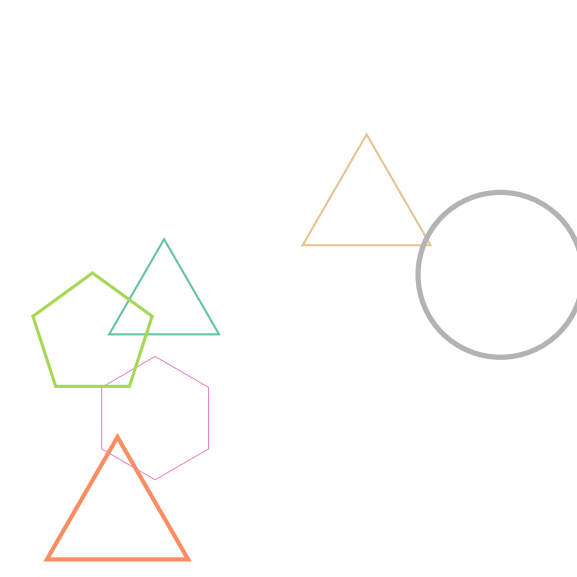[{"shape": "triangle", "thickness": 1, "radius": 0.55, "center": [0.284, 0.475]}, {"shape": "triangle", "thickness": 2, "radius": 0.71, "center": [0.203, 0.101]}, {"shape": "hexagon", "thickness": 0.5, "radius": 0.53, "center": [0.269, 0.275]}, {"shape": "pentagon", "thickness": 1.5, "radius": 0.54, "center": [0.16, 0.418]}, {"shape": "triangle", "thickness": 1, "radius": 0.64, "center": [0.635, 0.639]}, {"shape": "circle", "thickness": 2.5, "radius": 0.71, "center": [0.867, 0.523]}]